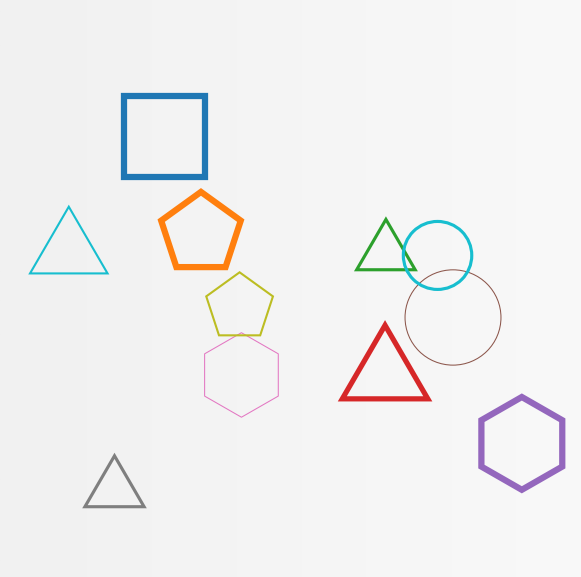[{"shape": "square", "thickness": 3, "radius": 0.35, "center": [0.284, 0.763]}, {"shape": "pentagon", "thickness": 3, "radius": 0.36, "center": [0.346, 0.595]}, {"shape": "triangle", "thickness": 1.5, "radius": 0.29, "center": [0.664, 0.561]}, {"shape": "triangle", "thickness": 2.5, "radius": 0.42, "center": [0.662, 0.351]}, {"shape": "hexagon", "thickness": 3, "radius": 0.4, "center": [0.898, 0.231]}, {"shape": "circle", "thickness": 0.5, "radius": 0.41, "center": [0.779, 0.449]}, {"shape": "hexagon", "thickness": 0.5, "radius": 0.37, "center": [0.415, 0.35]}, {"shape": "triangle", "thickness": 1.5, "radius": 0.29, "center": [0.197, 0.151]}, {"shape": "pentagon", "thickness": 1, "radius": 0.3, "center": [0.412, 0.467]}, {"shape": "triangle", "thickness": 1, "radius": 0.38, "center": [0.118, 0.564]}, {"shape": "circle", "thickness": 1.5, "radius": 0.29, "center": [0.753, 0.557]}]